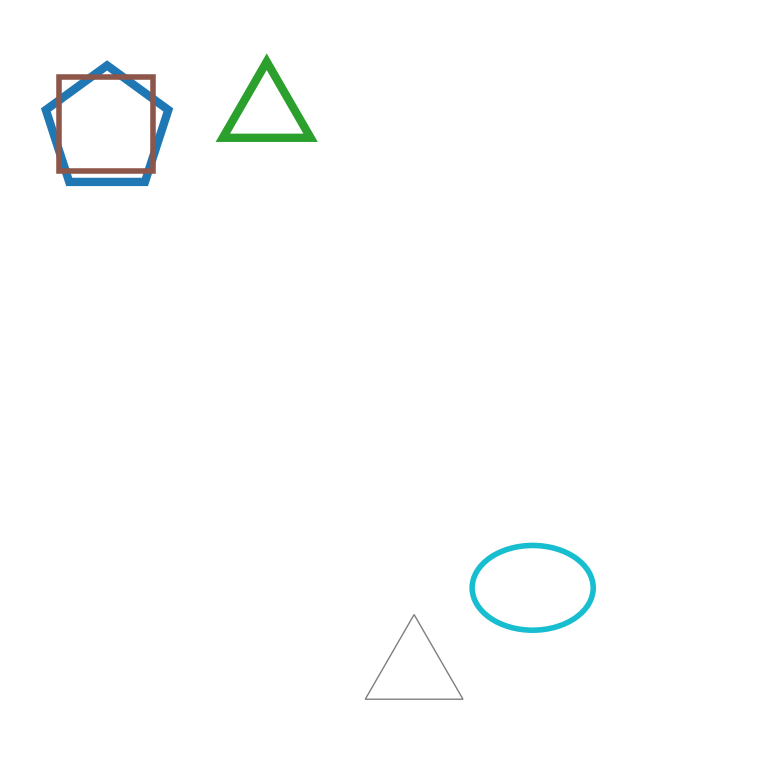[{"shape": "pentagon", "thickness": 3, "radius": 0.42, "center": [0.139, 0.831]}, {"shape": "triangle", "thickness": 3, "radius": 0.33, "center": [0.346, 0.854]}, {"shape": "square", "thickness": 2, "radius": 0.31, "center": [0.138, 0.84]}, {"shape": "triangle", "thickness": 0.5, "radius": 0.37, "center": [0.538, 0.129]}, {"shape": "oval", "thickness": 2, "radius": 0.39, "center": [0.692, 0.237]}]